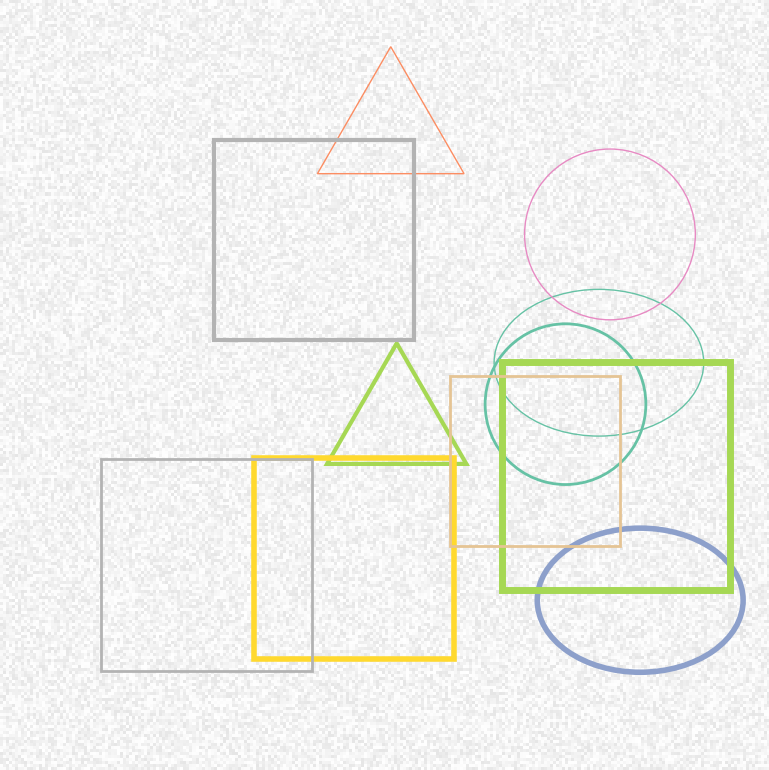[{"shape": "circle", "thickness": 1, "radius": 0.52, "center": [0.734, 0.475]}, {"shape": "oval", "thickness": 0.5, "radius": 0.68, "center": [0.778, 0.529]}, {"shape": "triangle", "thickness": 0.5, "radius": 0.55, "center": [0.507, 0.829]}, {"shape": "oval", "thickness": 2, "radius": 0.67, "center": [0.831, 0.221]}, {"shape": "circle", "thickness": 0.5, "radius": 0.55, "center": [0.792, 0.696]}, {"shape": "triangle", "thickness": 1.5, "radius": 0.52, "center": [0.515, 0.45]}, {"shape": "square", "thickness": 2.5, "radius": 0.74, "center": [0.8, 0.382]}, {"shape": "square", "thickness": 2, "radius": 0.65, "center": [0.46, 0.275]}, {"shape": "square", "thickness": 1, "radius": 0.55, "center": [0.695, 0.401]}, {"shape": "square", "thickness": 1.5, "radius": 0.65, "center": [0.407, 0.688]}, {"shape": "square", "thickness": 1, "radius": 0.69, "center": [0.268, 0.266]}]